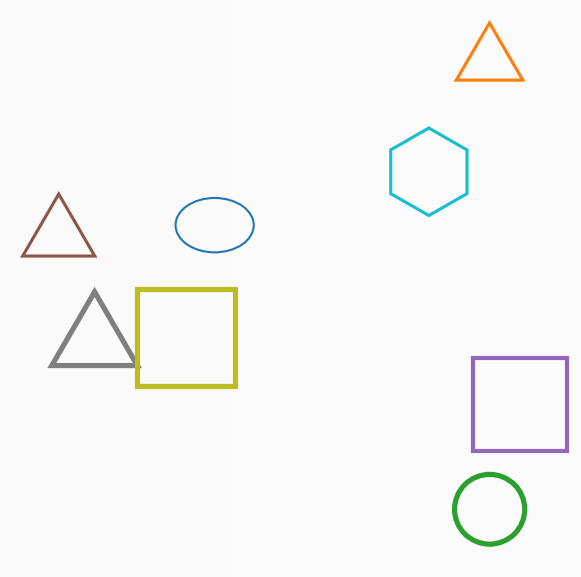[{"shape": "oval", "thickness": 1, "radius": 0.34, "center": [0.369, 0.609]}, {"shape": "triangle", "thickness": 1.5, "radius": 0.33, "center": [0.842, 0.893]}, {"shape": "circle", "thickness": 2.5, "radius": 0.3, "center": [0.842, 0.117]}, {"shape": "square", "thickness": 2, "radius": 0.41, "center": [0.895, 0.299]}, {"shape": "triangle", "thickness": 1.5, "radius": 0.36, "center": [0.101, 0.592]}, {"shape": "triangle", "thickness": 2.5, "radius": 0.43, "center": [0.163, 0.409]}, {"shape": "square", "thickness": 2.5, "radius": 0.42, "center": [0.32, 0.415]}, {"shape": "hexagon", "thickness": 1.5, "radius": 0.38, "center": [0.738, 0.702]}]